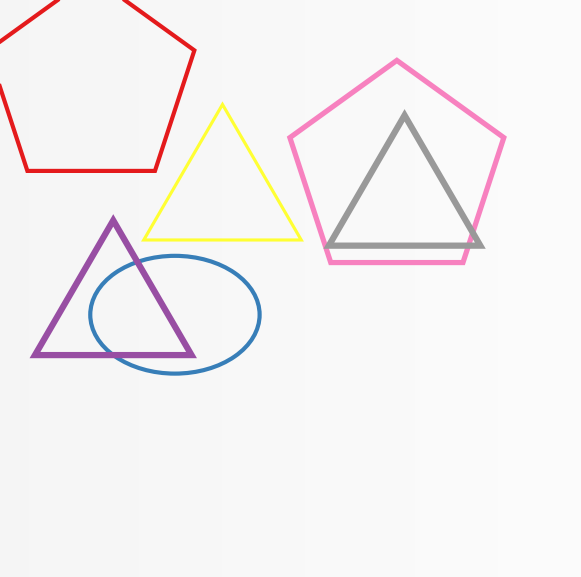[{"shape": "pentagon", "thickness": 2, "radius": 0.93, "center": [0.157, 0.854]}, {"shape": "oval", "thickness": 2, "radius": 0.73, "center": [0.301, 0.454]}, {"shape": "triangle", "thickness": 3, "radius": 0.78, "center": [0.195, 0.462]}, {"shape": "triangle", "thickness": 1.5, "radius": 0.78, "center": [0.383, 0.662]}, {"shape": "pentagon", "thickness": 2.5, "radius": 0.97, "center": [0.683, 0.701]}, {"shape": "triangle", "thickness": 3, "radius": 0.75, "center": [0.696, 0.649]}]